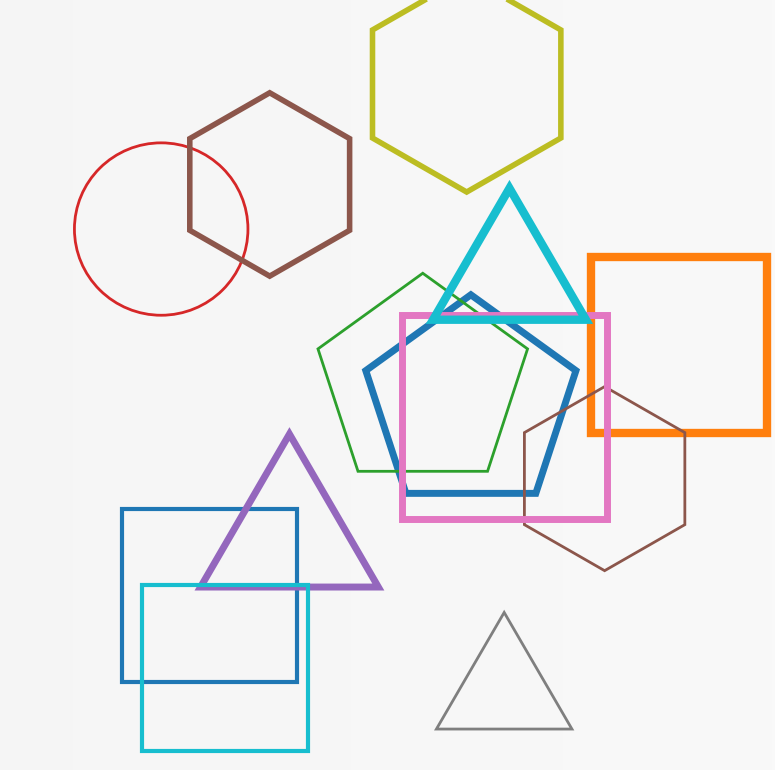[{"shape": "pentagon", "thickness": 2.5, "radius": 0.71, "center": [0.608, 0.475]}, {"shape": "square", "thickness": 1.5, "radius": 0.56, "center": [0.27, 0.227]}, {"shape": "square", "thickness": 3, "radius": 0.57, "center": [0.876, 0.552]}, {"shape": "pentagon", "thickness": 1, "radius": 0.71, "center": [0.546, 0.503]}, {"shape": "circle", "thickness": 1, "radius": 0.56, "center": [0.208, 0.703]}, {"shape": "triangle", "thickness": 2.5, "radius": 0.66, "center": [0.373, 0.304]}, {"shape": "hexagon", "thickness": 1, "radius": 0.6, "center": [0.78, 0.378]}, {"shape": "hexagon", "thickness": 2, "radius": 0.6, "center": [0.348, 0.76]}, {"shape": "square", "thickness": 2.5, "radius": 0.66, "center": [0.651, 0.458]}, {"shape": "triangle", "thickness": 1, "radius": 0.5, "center": [0.651, 0.104]}, {"shape": "hexagon", "thickness": 2, "radius": 0.7, "center": [0.602, 0.891]}, {"shape": "square", "thickness": 1.5, "radius": 0.54, "center": [0.291, 0.132]}, {"shape": "triangle", "thickness": 3, "radius": 0.57, "center": [0.657, 0.642]}]